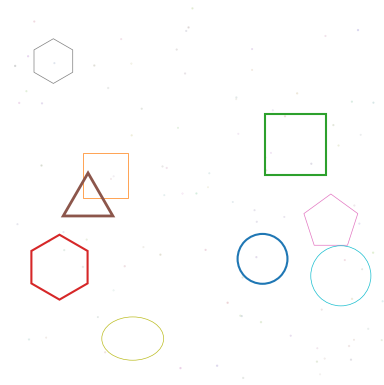[{"shape": "circle", "thickness": 1.5, "radius": 0.32, "center": [0.682, 0.328]}, {"shape": "square", "thickness": 0.5, "radius": 0.3, "center": [0.274, 0.545]}, {"shape": "square", "thickness": 1.5, "radius": 0.4, "center": [0.768, 0.625]}, {"shape": "hexagon", "thickness": 1.5, "radius": 0.42, "center": [0.155, 0.306]}, {"shape": "triangle", "thickness": 2, "radius": 0.37, "center": [0.229, 0.476]}, {"shape": "pentagon", "thickness": 0.5, "radius": 0.37, "center": [0.859, 0.422]}, {"shape": "hexagon", "thickness": 0.5, "radius": 0.29, "center": [0.139, 0.841]}, {"shape": "oval", "thickness": 0.5, "radius": 0.4, "center": [0.345, 0.121]}, {"shape": "circle", "thickness": 0.5, "radius": 0.39, "center": [0.885, 0.284]}]